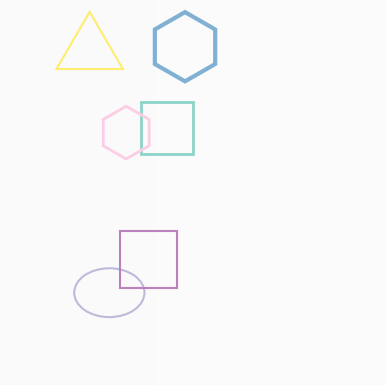[{"shape": "square", "thickness": 2, "radius": 0.34, "center": [0.431, 0.668]}, {"shape": "oval", "thickness": 1.5, "radius": 0.45, "center": [0.282, 0.24]}, {"shape": "hexagon", "thickness": 3, "radius": 0.45, "center": [0.477, 0.879]}, {"shape": "hexagon", "thickness": 2, "radius": 0.34, "center": [0.326, 0.656]}, {"shape": "square", "thickness": 1.5, "radius": 0.37, "center": [0.383, 0.325]}, {"shape": "triangle", "thickness": 1.5, "radius": 0.5, "center": [0.231, 0.87]}]